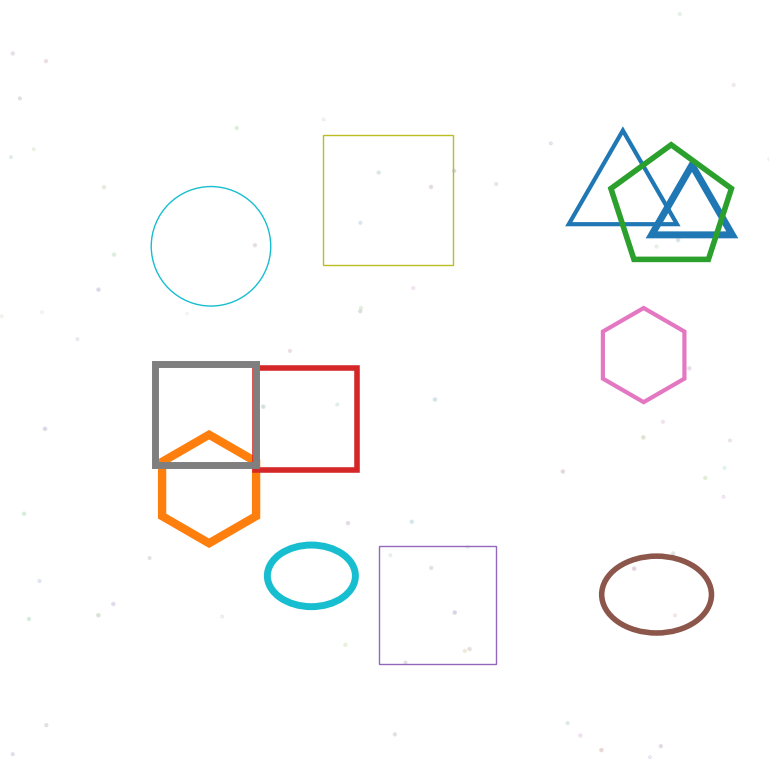[{"shape": "triangle", "thickness": 2.5, "radius": 0.3, "center": [0.899, 0.725]}, {"shape": "triangle", "thickness": 1.5, "radius": 0.41, "center": [0.809, 0.749]}, {"shape": "hexagon", "thickness": 3, "radius": 0.35, "center": [0.272, 0.365]}, {"shape": "pentagon", "thickness": 2, "radius": 0.41, "center": [0.872, 0.73]}, {"shape": "square", "thickness": 2, "radius": 0.33, "center": [0.397, 0.455]}, {"shape": "square", "thickness": 0.5, "radius": 0.38, "center": [0.568, 0.215]}, {"shape": "oval", "thickness": 2, "radius": 0.36, "center": [0.853, 0.228]}, {"shape": "hexagon", "thickness": 1.5, "radius": 0.31, "center": [0.836, 0.539]}, {"shape": "square", "thickness": 2.5, "radius": 0.33, "center": [0.267, 0.461]}, {"shape": "square", "thickness": 0.5, "radius": 0.42, "center": [0.504, 0.74]}, {"shape": "circle", "thickness": 0.5, "radius": 0.39, "center": [0.274, 0.68]}, {"shape": "oval", "thickness": 2.5, "radius": 0.29, "center": [0.404, 0.252]}]